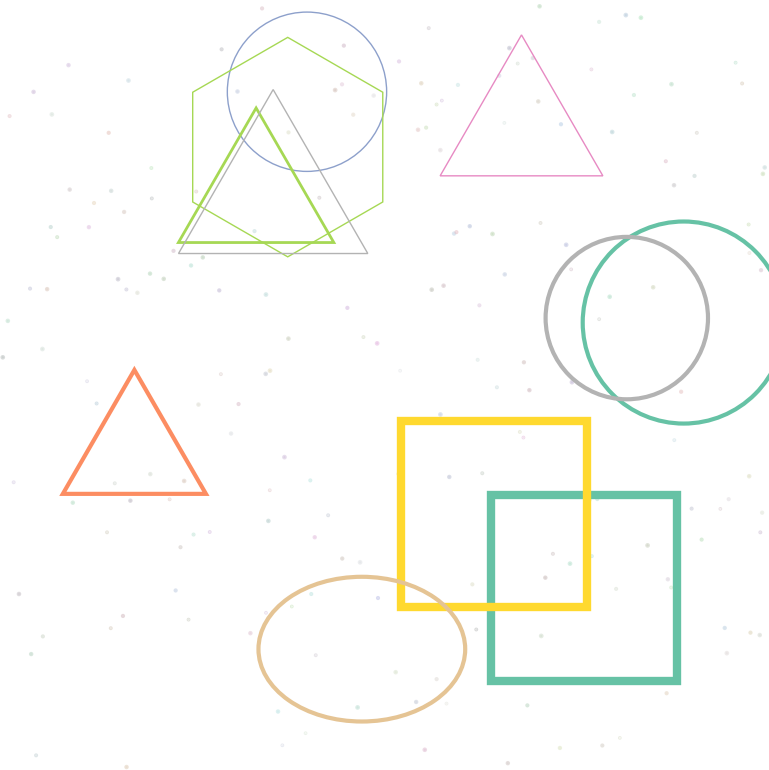[{"shape": "square", "thickness": 3, "radius": 0.6, "center": [0.759, 0.237]}, {"shape": "circle", "thickness": 1.5, "radius": 0.66, "center": [0.888, 0.581]}, {"shape": "triangle", "thickness": 1.5, "radius": 0.54, "center": [0.175, 0.412]}, {"shape": "circle", "thickness": 0.5, "radius": 0.52, "center": [0.399, 0.881]}, {"shape": "triangle", "thickness": 0.5, "radius": 0.61, "center": [0.677, 0.833]}, {"shape": "triangle", "thickness": 1, "radius": 0.58, "center": [0.333, 0.743]}, {"shape": "hexagon", "thickness": 0.5, "radius": 0.71, "center": [0.374, 0.809]}, {"shape": "square", "thickness": 3, "radius": 0.6, "center": [0.642, 0.332]}, {"shape": "oval", "thickness": 1.5, "radius": 0.67, "center": [0.47, 0.157]}, {"shape": "triangle", "thickness": 0.5, "radius": 0.71, "center": [0.355, 0.742]}, {"shape": "circle", "thickness": 1.5, "radius": 0.53, "center": [0.814, 0.587]}]